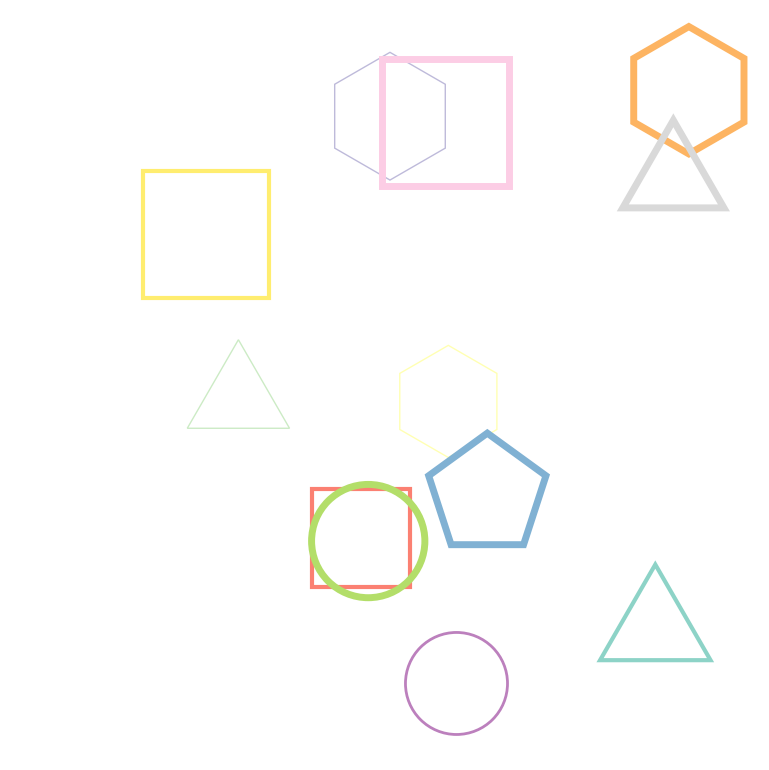[{"shape": "triangle", "thickness": 1.5, "radius": 0.41, "center": [0.851, 0.184]}, {"shape": "hexagon", "thickness": 0.5, "radius": 0.36, "center": [0.582, 0.479]}, {"shape": "hexagon", "thickness": 0.5, "radius": 0.41, "center": [0.506, 0.849]}, {"shape": "square", "thickness": 1.5, "radius": 0.32, "center": [0.469, 0.302]}, {"shape": "pentagon", "thickness": 2.5, "radius": 0.4, "center": [0.633, 0.357]}, {"shape": "hexagon", "thickness": 2.5, "radius": 0.41, "center": [0.895, 0.883]}, {"shape": "circle", "thickness": 2.5, "radius": 0.37, "center": [0.478, 0.297]}, {"shape": "square", "thickness": 2.5, "radius": 0.41, "center": [0.578, 0.841]}, {"shape": "triangle", "thickness": 2.5, "radius": 0.38, "center": [0.874, 0.768]}, {"shape": "circle", "thickness": 1, "radius": 0.33, "center": [0.593, 0.112]}, {"shape": "triangle", "thickness": 0.5, "radius": 0.38, "center": [0.31, 0.482]}, {"shape": "square", "thickness": 1.5, "radius": 0.41, "center": [0.267, 0.696]}]